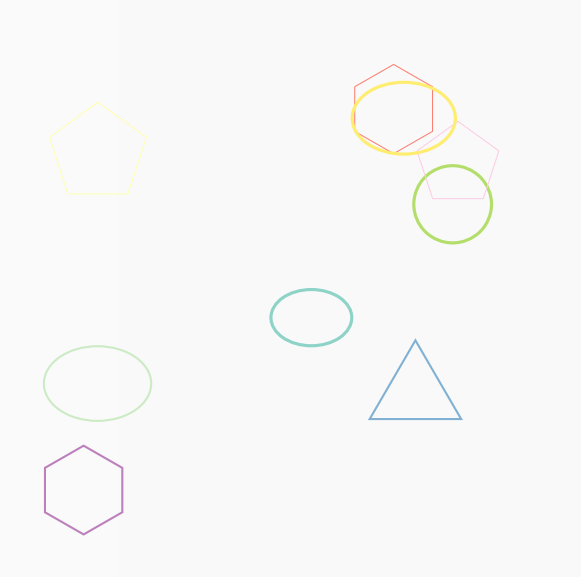[{"shape": "oval", "thickness": 1.5, "radius": 0.35, "center": [0.536, 0.449]}, {"shape": "pentagon", "thickness": 0.5, "radius": 0.44, "center": [0.168, 0.734]}, {"shape": "hexagon", "thickness": 0.5, "radius": 0.39, "center": [0.677, 0.81]}, {"shape": "triangle", "thickness": 1, "radius": 0.45, "center": [0.715, 0.319]}, {"shape": "circle", "thickness": 1.5, "radius": 0.33, "center": [0.779, 0.645]}, {"shape": "pentagon", "thickness": 0.5, "radius": 0.37, "center": [0.788, 0.715]}, {"shape": "hexagon", "thickness": 1, "radius": 0.38, "center": [0.144, 0.151]}, {"shape": "oval", "thickness": 1, "radius": 0.46, "center": [0.168, 0.335]}, {"shape": "oval", "thickness": 1.5, "radius": 0.44, "center": [0.695, 0.794]}]